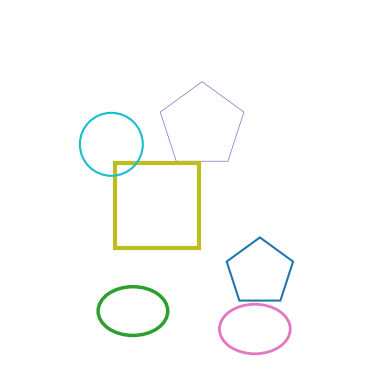[{"shape": "pentagon", "thickness": 1.5, "radius": 0.45, "center": [0.675, 0.293]}, {"shape": "oval", "thickness": 2.5, "radius": 0.45, "center": [0.345, 0.192]}, {"shape": "pentagon", "thickness": 0.5, "radius": 0.57, "center": [0.525, 0.674]}, {"shape": "oval", "thickness": 2, "radius": 0.46, "center": [0.662, 0.145]}, {"shape": "square", "thickness": 3, "radius": 0.55, "center": [0.407, 0.466]}, {"shape": "circle", "thickness": 1.5, "radius": 0.41, "center": [0.289, 0.625]}]